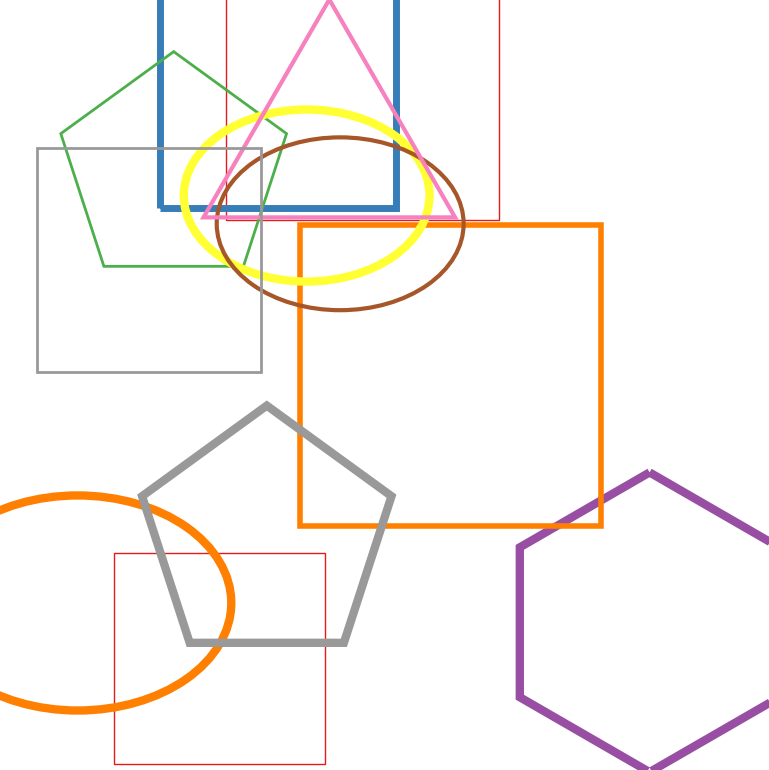[{"shape": "square", "thickness": 0.5, "radius": 0.89, "center": [0.471, 0.891]}, {"shape": "square", "thickness": 0.5, "radius": 0.69, "center": [0.285, 0.145]}, {"shape": "square", "thickness": 2.5, "radius": 0.77, "center": [0.361, 0.884]}, {"shape": "pentagon", "thickness": 1, "radius": 0.77, "center": [0.226, 0.779]}, {"shape": "hexagon", "thickness": 3, "radius": 0.97, "center": [0.844, 0.192]}, {"shape": "oval", "thickness": 3, "radius": 1.0, "center": [0.101, 0.217]}, {"shape": "square", "thickness": 2, "radius": 0.98, "center": [0.585, 0.513]}, {"shape": "oval", "thickness": 3, "radius": 0.8, "center": [0.398, 0.746]}, {"shape": "oval", "thickness": 1.5, "radius": 0.8, "center": [0.442, 0.709]}, {"shape": "triangle", "thickness": 1.5, "radius": 0.94, "center": [0.428, 0.812]}, {"shape": "pentagon", "thickness": 3, "radius": 0.85, "center": [0.346, 0.303]}, {"shape": "square", "thickness": 1, "radius": 0.73, "center": [0.194, 0.663]}]